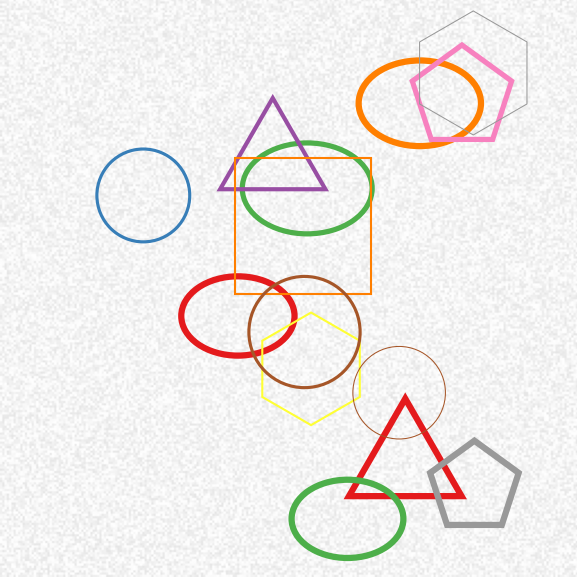[{"shape": "triangle", "thickness": 3, "radius": 0.56, "center": [0.702, 0.196]}, {"shape": "oval", "thickness": 3, "radius": 0.49, "center": [0.412, 0.452]}, {"shape": "circle", "thickness": 1.5, "radius": 0.4, "center": [0.248, 0.661]}, {"shape": "oval", "thickness": 3, "radius": 0.48, "center": [0.602, 0.101]}, {"shape": "oval", "thickness": 2.5, "radius": 0.56, "center": [0.532, 0.673]}, {"shape": "triangle", "thickness": 2, "radius": 0.53, "center": [0.472, 0.724]}, {"shape": "square", "thickness": 1, "radius": 0.59, "center": [0.524, 0.607]}, {"shape": "oval", "thickness": 3, "radius": 0.53, "center": [0.727, 0.82]}, {"shape": "hexagon", "thickness": 1, "radius": 0.49, "center": [0.539, 0.36]}, {"shape": "circle", "thickness": 0.5, "radius": 0.4, "center": [0.691, 0.319]}, {"shape": "circle", "thickness": 1.5, "radius": 0.48, "center": [0.527, 0.424]}, {"shape": "pentagon", "thickness": 2.5, "radius": 0.45, "center": [0.8, 0.831]}, {"shape": "hexagon", "thickness": 0.5, "radius": 0.54, "center": [0.82, 0.873]}, {"shape": "pentagon", "thickness": 3, "radius": 0.4, "center": [0.822, 0.155]}]